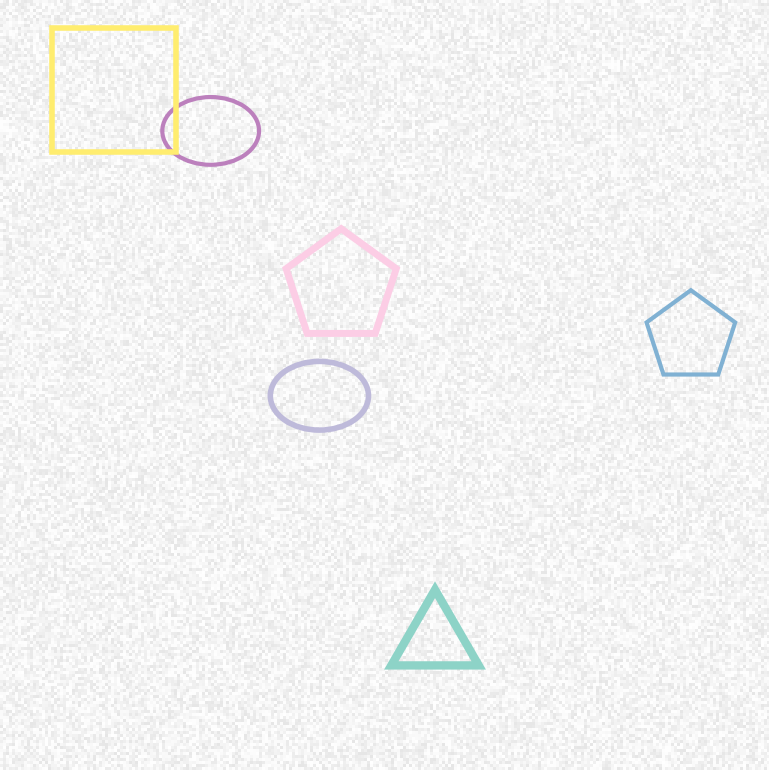[{"shape": "triangle", "thickness": 3, "radius": 0.33, "center": [0.565, 0.169]}, {"shape": "oval", "thickness": 2, "radius": 0.32, "center": [0.415, 0.486]}, {"shape": "pentagon", "thickness": 1.5, "radius": 0.3, "center": [0.897, 0.563]}, {"shape": "pentagon", "thickness": 2.5, "radius": 0.38, "center": [0.443, 0.628]}, {"shape": "oval", "thickness": 1.5, "radius": 0.31, "center": [0.274, 0.83]}, {"shape": "square", "thickness": 2, "radius": 0.4, "center": [0.148, 0.883]}]